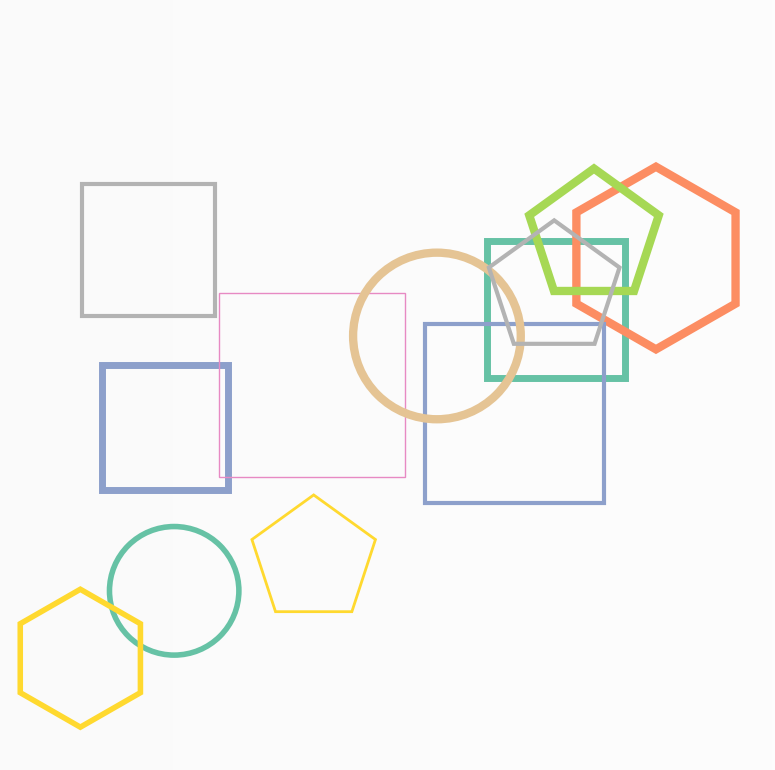[{"shape": "square", "thickness": 2.5, "radius": 0.44, "center": [0.717, 0.598]}, {"shape": "circle", "thickness": 2, "radius": 0.42, "center": [0.225, 0.233]}, {"shape": "hexagon", "thickness": 3, "radius": 0.59, "center": [0.846, 0.665]}, {"shape": "square", "thickness": 1.5, "radius": 0.58, "center": [0.664, 0.463]}, {"shape": "square", "thickness": 2.5, "radius": 0.41, "center": [0.213, 0.445]}, {"shape": "square", "thickness": 0.5, "radius": 0.6, "center": [0.402, 0.5]}, {"shape": "pentagon", "thickness": 3, "radius": 0.44, "center": [0.766, 0.693]}, {"shape": "hexagon", "thickness": 2, "radius": 0.45, "center": [0.104, 0.145]}, {"shape": "pentagon", "thickness": 1, "radius": 0.42, "center": [0.405, 0.273]}, {"shape": "circle", "thickness": 3, "radius": 0.54, "center": [0.564, 0.564]}, {"shape": "pentagon", "thickness": 1.5, "radius": 0.44, "center": [0.715, 0.625]}, {"shape": "square", "thickness": 1.5, "radius": 0.43, "center": [0.192, 0.676]}]